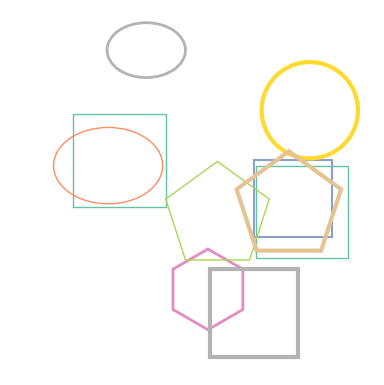[{"shape": "square", "thickness": 1, "radius": 0.59, "center": [0.784, 0.449]}, {"shape": "square", "thickness": 1, "radius": 0.6, "center": [0.311, 0.583]}, {"shape": "oval", "thickness": 1, "radius": 0.71, "center": [0.281, 0.57]}, {"shape": "square", "thickness": 1.5, "radius": 0.5, "center": [0.761, 0.484]}, {"shape": "hexagon", "thickness": 2, "radius": 0.52, "center": [0.54, 0.248]}, {"shape": "pentagon", "thickness": 1, "radius": 0.71, "center": [0.565, 0.439]}, {"shape": "circle", "thickness": 3, "radius": 0.63, "center": [0.805, 0.714]}, {"shape": "pentagon", "thickness": 3, "radius": 0.71, "center": [0.75, 0.464]}, {"shape": "square", "thickness": 3, "radius": 0.57, "center": [0.659, 0.187]}, {"shape": "oval", "thickness": 2, "radius": 0.51, "center": [0.38, 0.87]}]